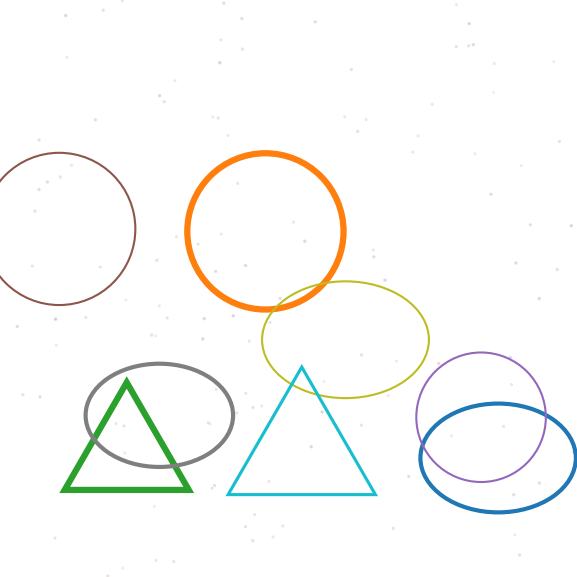[{"shape": "oval", "thickness": 2, "radius": 0.67, "center": [0.863, 0.206]}, {"shape": "circle", "thickness": 3, "radius": 0.68, "center": [0.46, 0.598]}, {"shape": "triangle", "thickness": 3, "radius": 0.62, "center": [0.219, 0.213]}, {"shape": "circle", "thickness": 1, "radius": 0.56, "center": [0.833, 0.277]}, {"shape": "circle", "thickness": 1, "radius": 0.66, "center": [0.103, 0.603]}, {"shape": "oval", "thickness": 2, "radius": 0.64, "center": [0.276, 0.28]}, {"shape": "oval", "thickness": 1, "radius": 0.72, "center": [0.598, 0.411]}, {"shape": "triangle", "thickness": 1.5, "radius": 0.74, "center": [0.523, 0.216]}]